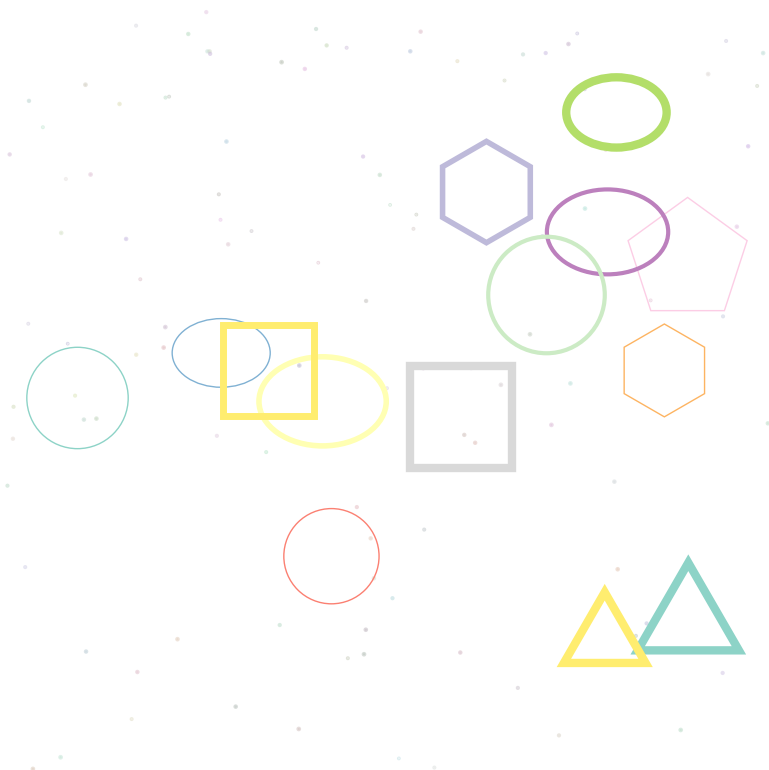[{"shape": "triangle", "thickness": 3, "radius": 0.38, "center": [0.894, 0.193]}, {"shape": "circle", "thickness": 0.5, "radius": 0.33, "center": [0.101, 0.483]}, {"shape": "oval", "thickness": 2, "radius": 0.41, "center": [0.419, 0.479]}, {"shape": "hexagon", "thickness": 2, "radius": 0.33, "center": [0.632, 0.751]}, {"shape": "circle", "thickness": 0.5, "radius": 0.31, "center": [0.43, 0.278]}, {"shape": "oval", "thickness": 0.5, "radius": 0.32, "center": [0.287, 0.542]}, {"shape": "hexagon", "thickness": 0.5, "radius": 0.3, "center": [0.863, 0.519]}, {"shape": "oval", "thickness": 3, "radius": 0.33, "center": [0.801, 0.854]}, {"shape": "pentagon", "thickness": 0.5, "radius": 0.41, "center": [0.893, 0.662]}, {"shape": "square", "thickness": 3, "radius": 0.33, "center": [0.599, 0.459]}, {"shape": "oval", "thickness": 1.5, "radius": 0.39, "center": [0.789, 0.699]}, {"shape": "circle", "thickness": 1.5, "radius": 0.38, "center": [0.71, 0.617]}, {"shape": "triangle", "thickness": 3, "radius": 0.31, "center": [0.785, 0.17]}, {"shape": "square", "thickness": 2.5, "radius": 0.3, "center": [0.349, 0.518]}]